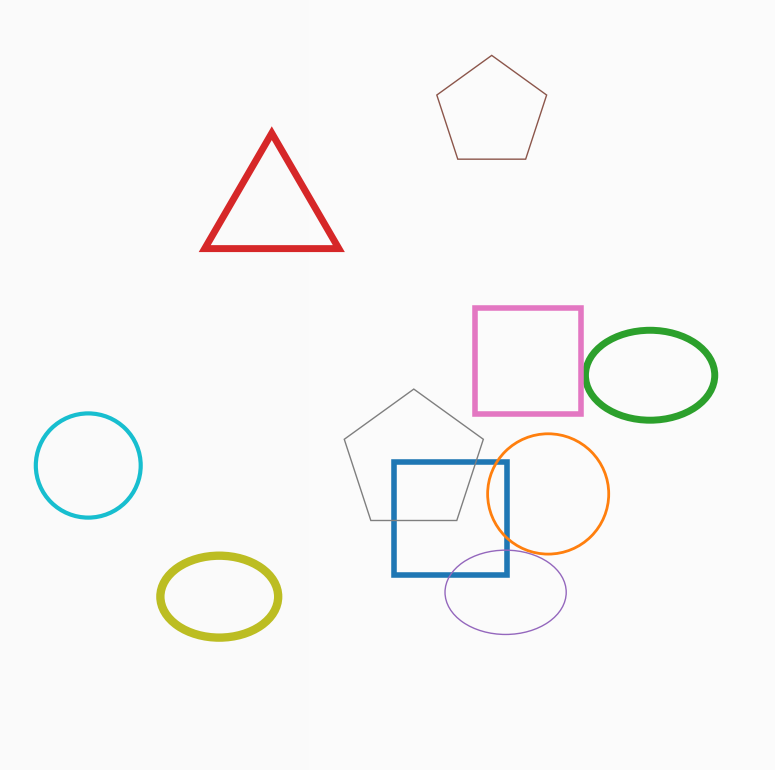[{"shape": "square", "thickness": 2, "radius": 0.37, "center": [0.581, 0.327]}, {"shape": "circle", "thickness": 1, "radius": 0.39, "center": [0.707, 0.359]}, {"shape": "oval", "thickness": 2.5, "radius": 0.42, "center": [0.839, 0.513]}, {"shape": "triangle", "thickness": 2.5, "radius": 0.5, "center": [0.351, 0.727]}, {"shape": "oval", "thickness": 0.5, "radius": 0.39, "center": [0.652, 0.231]}, {"shape": "pentagon", "thickness": 0.5, "radius": 0.37, "center": [0.634, 0.854]}, {"shape": "square", "thickness": 2, "radius": 0.34, "center": [0.681, 0.531]}, {"shape": "pentagon", "thickness": 0.5, "radius": 0.47, "center": [0.534, 0.4]}, {"shape": "oval", "thickness": 3, "radius": 0.38, "center": [0.283, 0.225]}, {"shape": "circle", "thickness": 1.5, "radius": 0.34, "center": [0.114, 0.395]}]